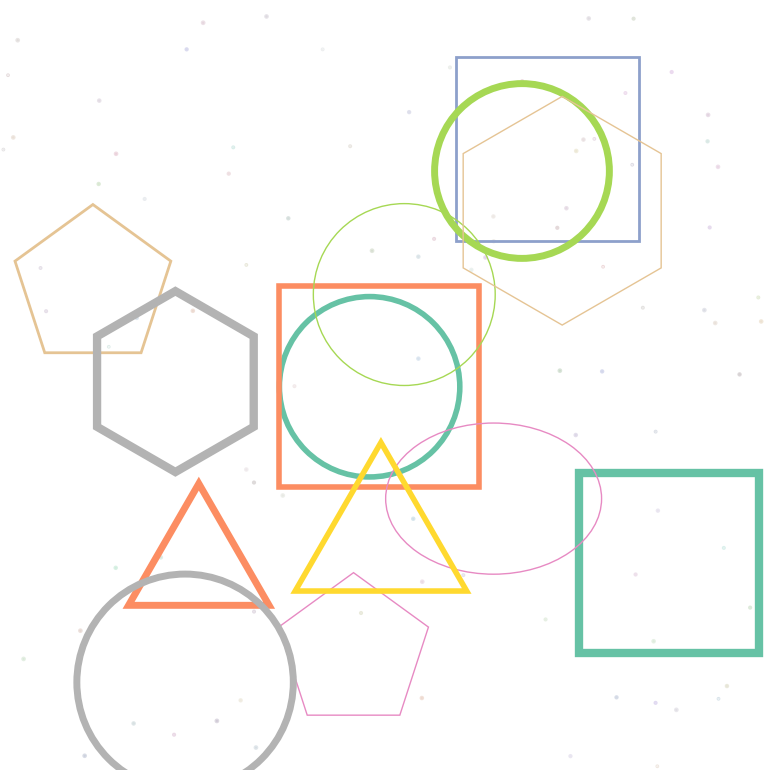[{"shape": "circle", "thickness": 2, "radius": 0.59, "center": [0.48, 0.498]}, {"shape": "square", "thickness": 3, "radius": 0.58, "center": [0.869, 0.269]}, {"shape": "triangle", "thickness": 2.5, "radius": 0.53, "center": [0.258, 0.267]}, {"shape": "square", "thickness": 2, "radius": 0.65, "center": [0.492, 0.498]}, {"shape": "square", "thickness": 1, "radius": 0.6, "center": [0.711, 0.806]}, {"shape": "pentagon", "thickness": 0.5, "radius": 0.51, "center": [0.459, 0.154]}, {"shape": "oval", "thickness": 0.5, "radius": 0.7, "center": [0.641, 0.352]}, {"shape": "circle", "thickness": 0.5, "radius": 0.59, "center": [0.525, 0.617]}, {"shape": "circle", "thickness": 2.5, "radius": 0.57, "center": [0.678, 0.778]}, {"shape": "triangle", "thickness": 2, "radius": 0.64, "center": [0.495, 0.297]}, {"shape": "hexagon", "thickness": 0.5, "radius": 0.74, "center": [0.73, 0.726]}, {"shape": "pentagon", "thickness": 1, "radius": 0.53, "center": [0.121, 0.628]}, {"shape": "circle", "thickness": 2.5, "radius": 0.7, "center": [0.24, 0.114]}, {"shape": "hexagon", "thickness": 3, "radius": 0.59, "center": [0.228, 0.504]}]